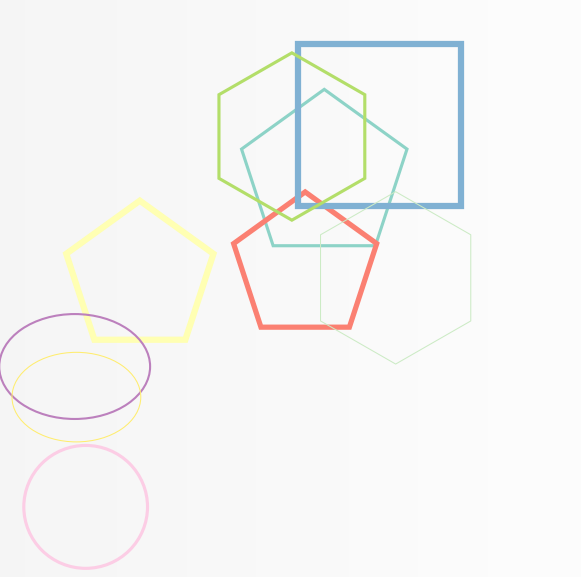[{"shape": "pentagon", "thickness": 1.5, "radius": 0.75, "center": [0.558, 0.695]}, {"shape": "pentagon", "thickness": 3, "radius": 0.67, "center": [0.241, 0.519]}, {"shape": "pentagon", "thickness": 2.5, "radius": 0.65, "center": [0.525, 0.537]}, {"shape": "square", "thickness": 3, "radius": 0.7, "center": [0.654, 0.782]}, {"shape": "hexagon", "thickness": 1.5, "radius": 0.72, "center": [0.502, 0.763]}, {"shape": "circle", "thickness": 1.5, "radius": 0.53, "center": [0.147, 0.121]}, {"shape": "oval", "thickness": 1, "radius": 0.65, "center": [0.128, 0.364]}, {"shape": "hexagon", "thickness": 0.5, "radius": 0.75, "center": [0.681, 0.518]}, {"shape": "oval", "thickness": 0.5, "radius": 0.55, "center": [0.131, 0.311]}]